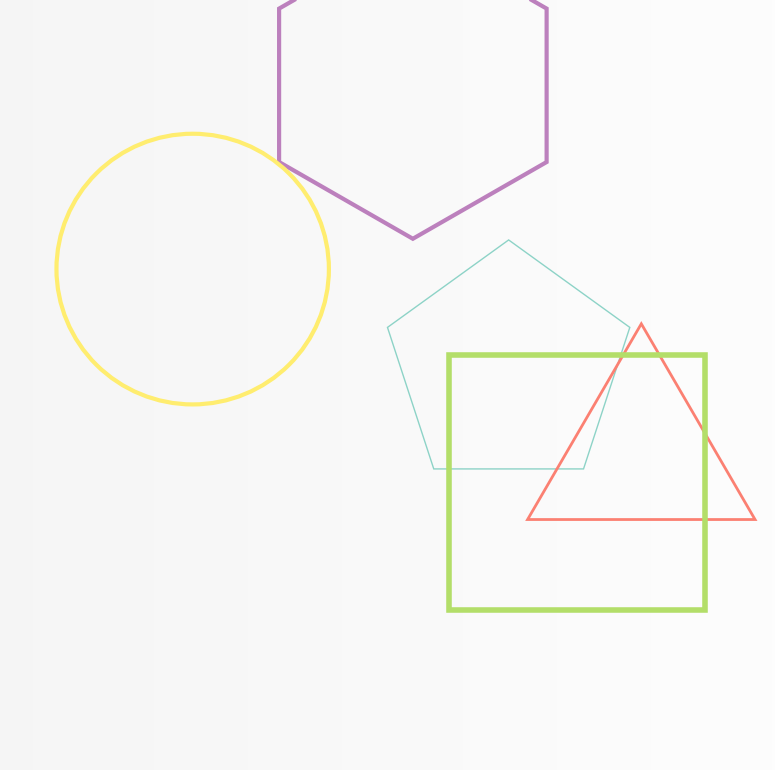[{"shape": "pentagon", "thickness": 0.5, "radius": 0.82, "center": [0.656, 0.524]}, {"shape": "triangle", "thickness": 1, "radius": 0.85, "center": [0.828, 0.41]}, {"shape": "square", "thickness": 2, "radius": 0.83, "center": [0.744, 0.373]}, {"shape": "hexagon", "thickness": 1.5, "radius": 1.0, "center": [0.533, 0.889]}, {"shape": "circle", "thickness": 1.5, "radius": 0.88, "center": [0.249, 0.651]}]